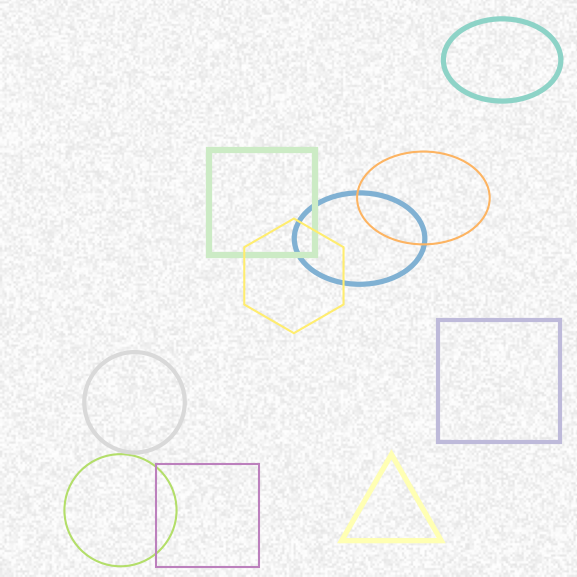[{"shape": "oval", "thickness": 2.5, "radius": 0.51, "center": [0.869, 0.895]}, {"shape": "triangle", "thickness": 2.5, "radius": 0.5, "center": [0.678, 0.113]}, {"shape": "square", "thickness": 2, "radius": 0.53, "center": [0.864, 0.34]}, {"shape": "oval", "thickness": 2.5, "radius": 0.57, "center": [0.623, 0.586]}, {"shape": "oval", "thickness": 1, "radius": 0.57, "center": [0.733, 0.656]}, {"shape": "circle", "thickness": 1, "radius": 0.49, "center": [0.209, 0.116]}, {"shape": "circle", "thickness": 2, "radius": 0.43, "center": [0.233, 0.303]}, {"shape": "square", "thickness": 1, "radius": 0.44, "center": [0.359, 0.106]}, {"shape": "square", "thickness": 3, "radius": 0.45, "center": [0.454, 0.648]}, {"shape": "hexagon", "thickness": 1, "radius": 0.5, "center": [0.509, 0.521]}]